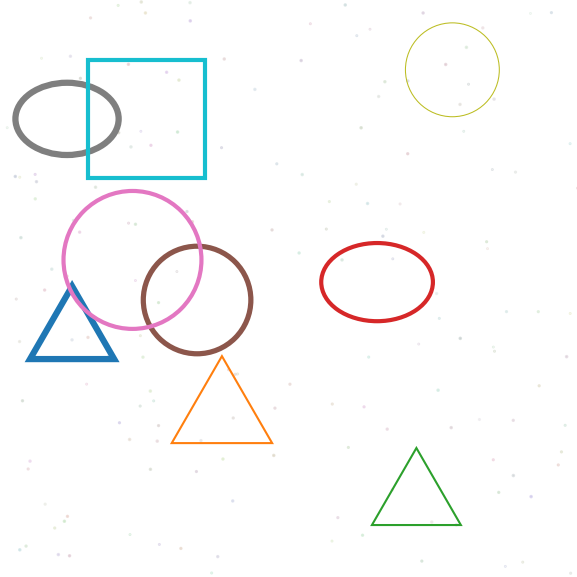[{"shape": "triangle", "thickness": 3, "radius": 0.42, "center": [0.125, 0.419]}, {"shape": "triangle", "thickness": 1, "radius": 0.5, "center": [0.384, 0.282]}, {"shape": "triangle", "thickness": 1, "radius": 0.44, "center": [0.721, 0.134]}, {"shape": "oval", "thickness": 2, "radius": 0.48, "center": [0.653, 0.511]}, {"shape": "circle", "thickness": 2.5, "radius": 0.47, "center": [0.341, 0.48]}, {"shape": "circle", "thickness": 2, "radius": 0.6, "center": [0.229, 0.549]}, {"shape": "oval", "thickness": 3, "radius": 0.45, "center": [0.116, 0.793]}, {"shape": "circle", "thickness": 0.5, "radius": 0.41, "center": [0.783, 0.878]}, {"shape": "square", "thickness": 2, "radius": 0.51, "center": [0.254, 0.793]}]